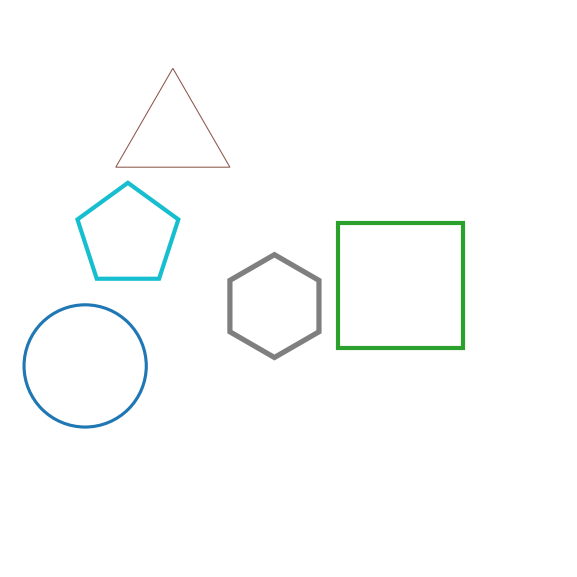[{"shape": "circle", "thickness": 1.5, "radius": 0.53, "center": [0.147, 0.365]}, {"shape": "square", "thickness": 2, "radius": 0.54, "center": [0.694, 0.505]}, {"shape": "triangle", "thickness": 0.5, "radius": 0.57, "center": [0.299, 0.767]}, {"shape": "hexagon", "thickness": 2.5, "radius": 0.45, "center": [0.475, 0.469]}, {"shape": "pentagon", "thickness": 2, "radius": 0.46, "center": [0.221, 0.591]}]